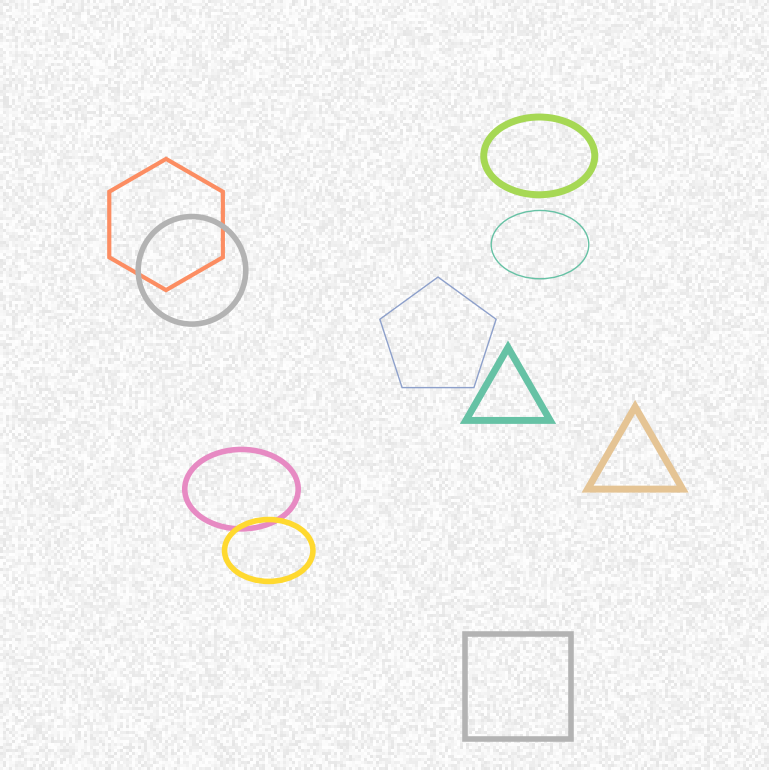[{"shape": "oval", "thickness": 0.5, "radius": 0.32, "center": [0.701, 0.682]}, {"shape": "triangle", "thickness": 2.5, "radius": 0.32, "center": [0.66, 0.486]}, {"shape": "hexagon", "thickness": 1.5, "radius": 0.43, "center": [0.216, 0.708]}, {"shape": "pentagon", "thickness": 0.5, "radius": 0.4, "center": [0.569, 0.561]}, {"shape": "oval", "thickness": 2, "radius": 0.37, "center": [0.314, 0.365]}, {"shape": "oval", "thickness": 2.5, "radius": 0.36, "center": [0.7, 0.798]}, {"shape": "oval", "thickness": 2, "radius": 0.29, "center": [0.349, 0.285]}, {"shape": "triangle", "thickness": 2.5, "radius": 0.36, "center": [0.825, 0.4]}, {"shape": "square", "thickness": 2, "radius": 0.34, "center": [0.673, 0.109]}, {"shape": "circle", "thickness": 2, "radius": 0.35, "center": [0.249, 0.649]}]